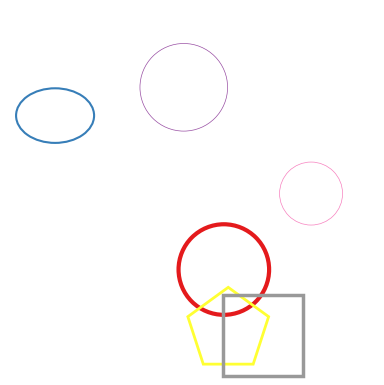[{"shape": "circle", "thickness": 3, "radius": 0.59, "center": [0.581, 0.3]}, {"shape": "oval", "thickness": 1.5, "radius": 0.51, "center": [0.143, 0.7]}, {"shape": "circle", "thickness": 0.5, "radius": 0.57, "center": [0.477, 0.773]}, {"shape": "pentagon", "thickness": 2, "radius": 0.55, "center": [0.593, 0.143]}, {"shape": "circle", "thickness": 0.5, "radius": 0.41, "center": [0.808, 0.497]}, {"shape": "square", "thickness": 2.5, "radius": 0.52, "center": [0.683, 0.129]}]